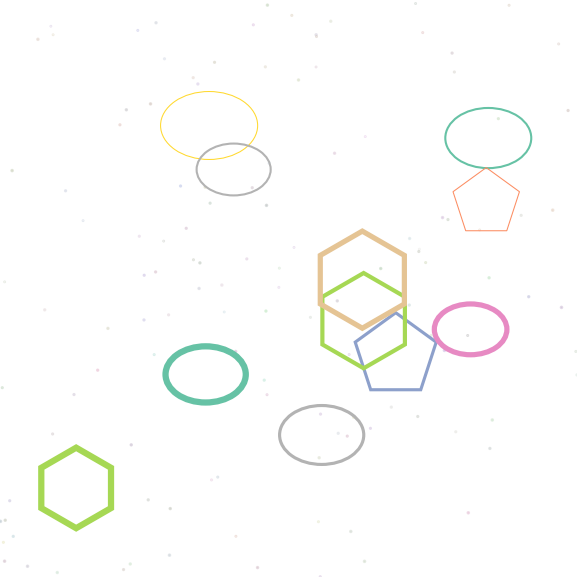[{"shape": "oval", "thickness": 3, "radius": 0.35, "center": [0.356, 0.351]}, {"shape": "oval", "thickness": 1, "radius": 0.37, "center": [0.846, 0.76]}, {"shape": "pentagon", "thickness": 0.5, "radius": 0.3, "center": [0.842, 0.648]}, {"shape": "pentagon", "thickness": 1.5, "radius": 0.37, "center": [0.685, 0.384]}, {"shape": "oval", "thickness": 2.5, "radius": 0.31, "center": [0.815, 0.429]}, {"shape": "hexagon", "thickness": 2, "radius": 0.41, "center": [0.63, 0.444]}, {"shape": "hexagon", "thickness": 3, "radius": 0.35, "center": [0.132, 0.154]}, {"shape": "oval", "thickness": 0.5, "radius": 0.42, "center": [0.362, 0.782]}, {"shape": "hexagon", "thickness": 2.5, "radius": 0.42, "center": [0.627, 0.515]}, {"shape": "oval", "thickness": 1.5, "radius": 0.36, "center": [0.557, 0.246]}, {"shape": "oval", "thickness": 1, "radius": 0.32, "center": [0.405, 0.706]}]